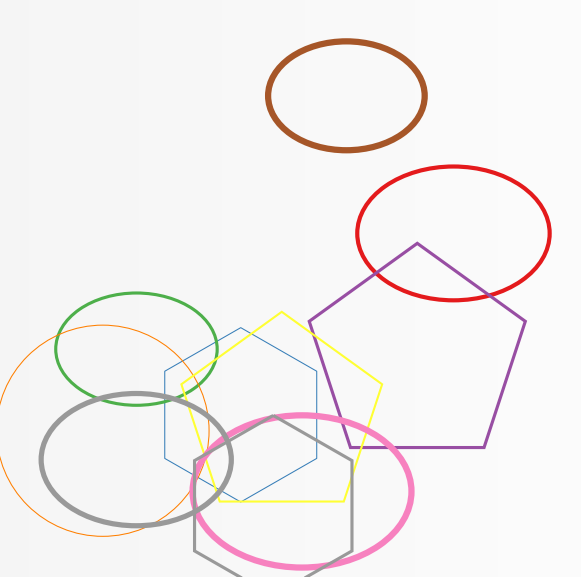[{"shape": "oval", "thickness": 2, "radius": 0.83, "center": [0.78, 0.595]}, {"shape": "hexagon", "thickness": 0.5, "radius": 0.75, "center": [0.414, 0.281]}, {"shape": "oval", "thickness": 1.5, "radius": 0.69, "center": [0.235, 0.395]}, {"shape": "pentagon", "thickness": 1.5, "radius": 0.98, "center": [0.718, 0.382]}, {"shape": "circle", "thickness": 0.5, "radius": 0.91, "center": [0.177, 0.253]}, {"shape": "pentagon", "thickness": 1, "radius": 0.91, "center": [0.485, 0.278]}, {"shape": "oval", "thickness": 3, "radius": 0.67, "center": [0.596, 0.833]}, {"shape": "oval", "thickness": 3, "radius": 0.94, "center": [0.52, 0.148]}, {"shape": "hexagon", "thickness": 1.5, "radius": 0.78, "center": [0.47, 0.123]}, {"shape": "oval", "thickness": 2.5, "radius": 0.82, "center": [0.234, 0.203]}]